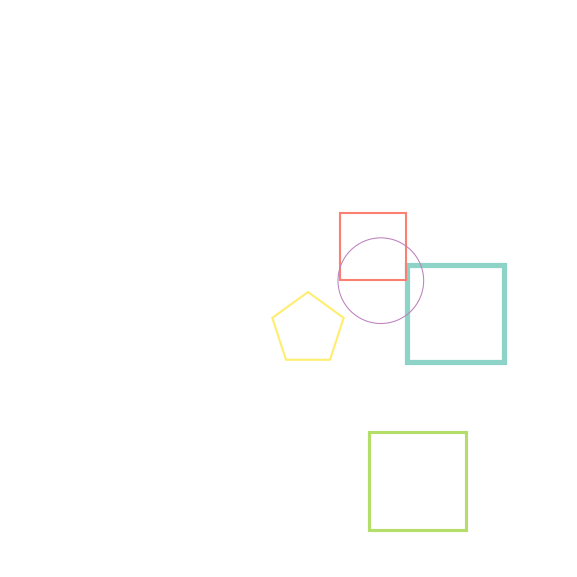[{"shape": "square", "thickness": 2.5, "radius": 0.42, "center": [0.789, 0.456]}, {"shape": "square", "thickness": 1, "radius": 0.29, "center": [0.645, 0.572]}, {"shape": "square", "thickness": 1.5, "radius": 0.42, "center": [0.723, 0.166]}, {"shape": "circle", "thickness": 0.5, "radius": 0.37, "center": [0.659, 0.513]}, {"shape": "pentagon", "thickness": 1, "radius": 0.32, "center": [0.533, 0.429]}]